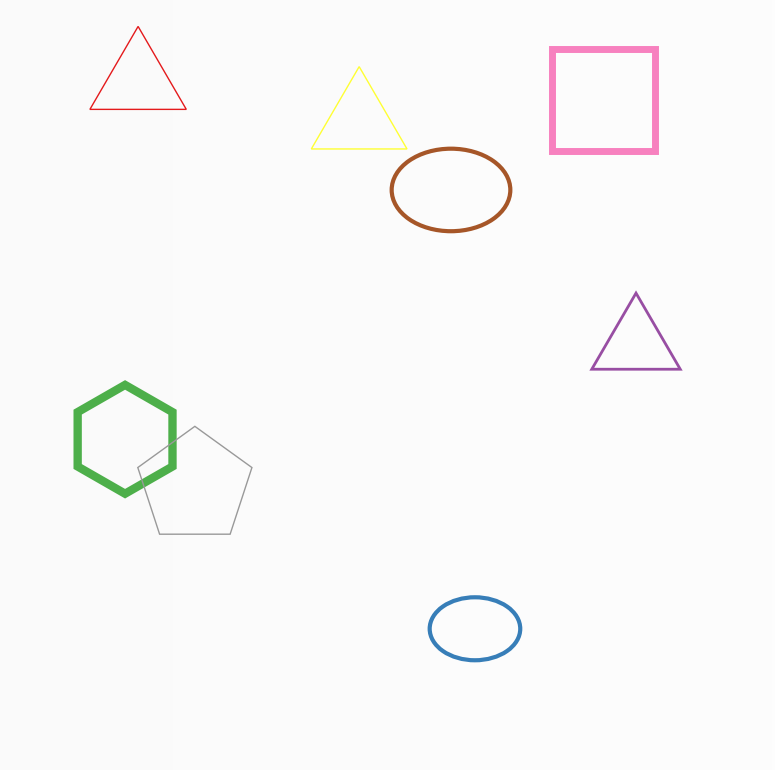[{"shape": "triangle", "thickness": 0.5, "radius": 0.36, "center": [0.178, 0.894]}, {"shape": "oval", "thickness": 1.5, "radius": 0.29, "center": [0.613, 0.183]}, {"shape": "hexagon", "thickness": 3, "radius": 0.35, "center": [0.161, 0.429]}, {"shape": "triangle", "thickness": 1, "radius": 0.33, "center": [0.821, 0.553]}, {"shape": "triangle", "thickness": 0.5, "radius": 0.36, "center": [0.463, 0.842]}, {"shape": "oval", "thickness": 1.5, "radius": 0.38, "center": [0.582, 0.753]}, {"shape": "square", "thickness": 2.5, "radius": 0.33, "center": [0.779, 0.87]}, {"shape": "pentagon", "thickness": 0.5, "radius": 0.39, "center": [0.251, 0.369]}]